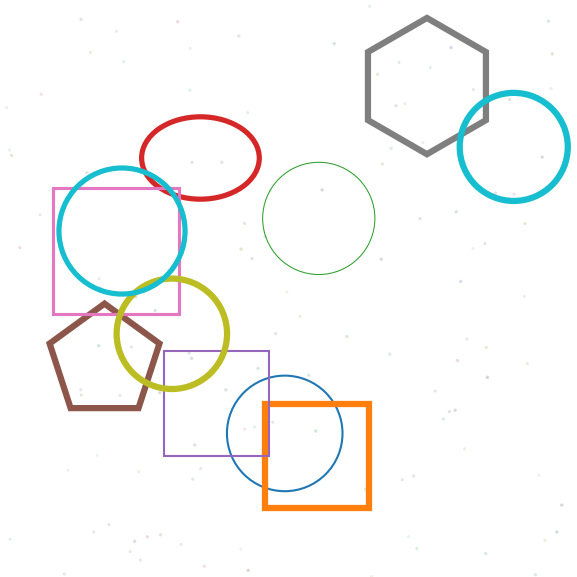[{"shape": "circle", "thickness": 1, "radius": 0.5, "center": [0.493, 0.249]}, {"shape": "square", "thickness": 3, "radius": 0.45, "center": [0.549, 0.209]}, {"shape": "circle", "thickness": 0.5, "radius": 0.49, "center": [0.552, 0.621]}, {"shape": "oval", "thickness": 2.5, "radius": 0.51, "center": [0.347, 0.726]}, {"shape": "square", "thickness": 1, "radius": 0.46, "center": [0.375, 0.3]}, {"shape": "pentagon", "thickness": 3, "radius": 0.5, "center": [0.181, 0.373]}, {"shape": "square", "thickness": 1.5, "radius": 0.54, "center": [0.2, 0.565]}, {"shape": "hexagon", "thickness": 3, "radius": 0.59, "center": [0.739, 0.85]}, {"shape": "circle", "thickness": 3, "radius": 0.48, "center": [0.298, 0.421]}, {"shape": "circle", "thickness": 2.5, "radius": 0.55, "center": [0.211, 0.599]}, {"shape": "circle", "thickness": 3, "radius": 0.47, "center": [0.89, 0.745]}]